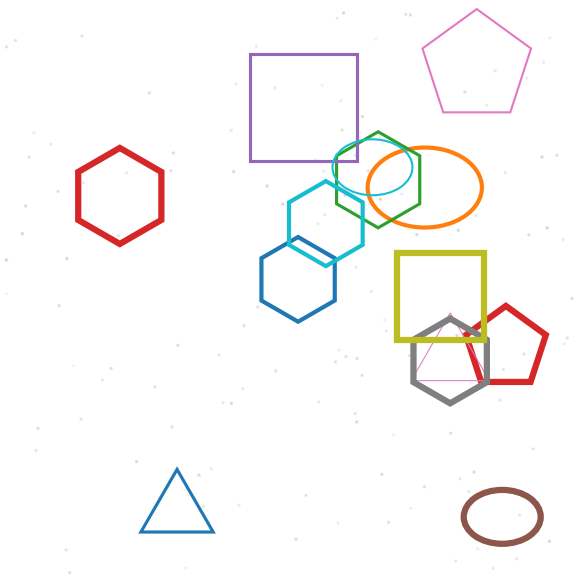[{"shape": "hexagon", "thickness": 2, "radius": 0.37, "center": [0.516, 0.515]}, {"shape": "triangle", "thickness": 1.5, "radius": 0.36, "center": [0.307, 0.114]}, {"shape": "oval", "thickness": 2, "radius": 0.49, "center": [0.736, 0.674]}, {"shape": "hexagon", "thickness": 1.5, "radius": 0.42, "center": [0.655, 0.688]}, {"shape": "pentagon", "thickness": 3, "radius": 0.36, "center": [0.876, 0.397]}, {"shape": "hexagon", "thickness": 3, "radius": 0.42, "center": [0.207, 0.66]}, {"shape": "square", "thickness": 1.5, "radius": 0.46, "center": [0.526, 0.814]}, {"shape": "oval", "thickness": 3, "radius": 0.33, "center": [0.87, 0.104]}, {"shape": "pentagon", "thickness": 1, "radius": 0.49, "center": [0.826, 0.885]}, {"shape": "triangle", "thickness": 0.5, "radius": 0.39, "center": [0.78, 0.379]}, {"shape": "hexagon", "thickness": 3, "radius": 0.37, "center": [0.78, 0.374]}, {"shape": "square", "thickness": 3, "radius": 0.37, "center": [0.763, 0.486]}, {"shape": "hexagon", "thickness": 2, "radius": 0.37, "center": [0.564, 0.612]}, {"shape": "oval", "thickness": 1, "radius": 0.35, "center": [0.645, 0.709]}]